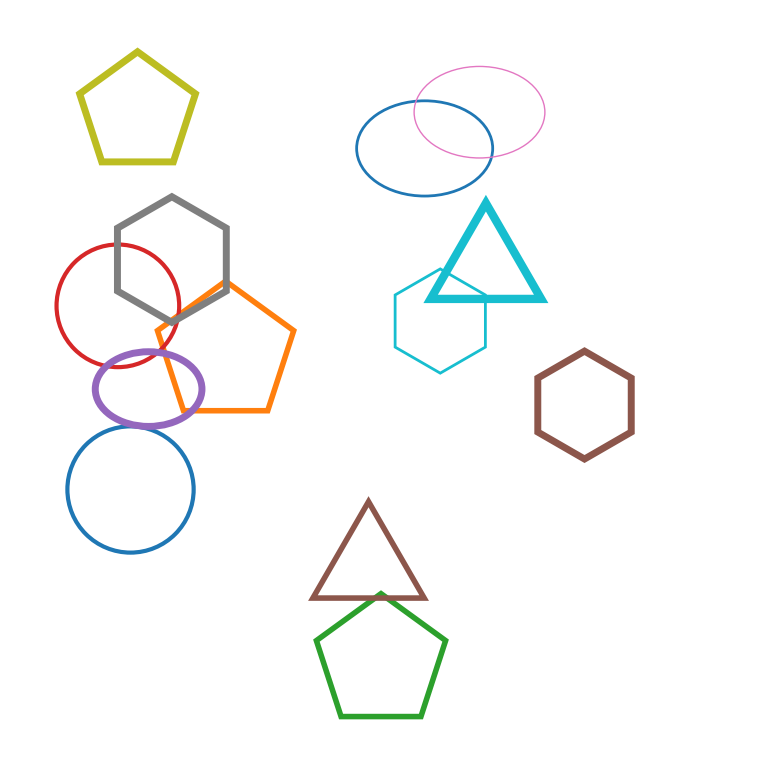[{"shape": "oval", "thickness": 1, "radius": 0.44, "center": [0.552, 0.807]}, {"shape": "circle", "thickness": 1.5, "radius": 0.41, "center": [0.17, 0.364]}, {"shape": "pentagon", "thickness": 2, "radius": 0.47, "center": [0.293, 0.542]}, {"shape": "pentagon", "thickness": 2, "radius": 0.44, "center": [0.495, 0.141]}, {"shape": "circle", "thickness": 1.5, "radius": 0.4, "center": [0.153, 0.603]}, {"shape": "oval", "thickness": 2.5, "radius": 0.35, "center": [0.193, 0.495]}, {"shape": "hexagon", "thickness": 2.5, "radius": 0.35, "center": [0.759, 0.474]}, {"shape": "triangle", "thickness": 2, "radius": 0.42, "center": [0.479, 0.265]}, {"shape": "oval", "thickness": 0.5, "radius": 0.42, "center": [0.623, 0.854]}, {"shape": "hexagon", "thickness": 2.5, "radius": 0.41, "center": [0.223, 0.663]}, {"shape": "pentagon", "thickness": 2.5, "radius": 0.4, "center": [0.179, 0.854]}, {"shape": "hexagon", "thickness": 1, "radius": 0.34, "center": [0.572, 0.583]}, {"shape": "triangle", "thickness": 3, "radius": 0.41, "center": [0.631, 0.653]}]